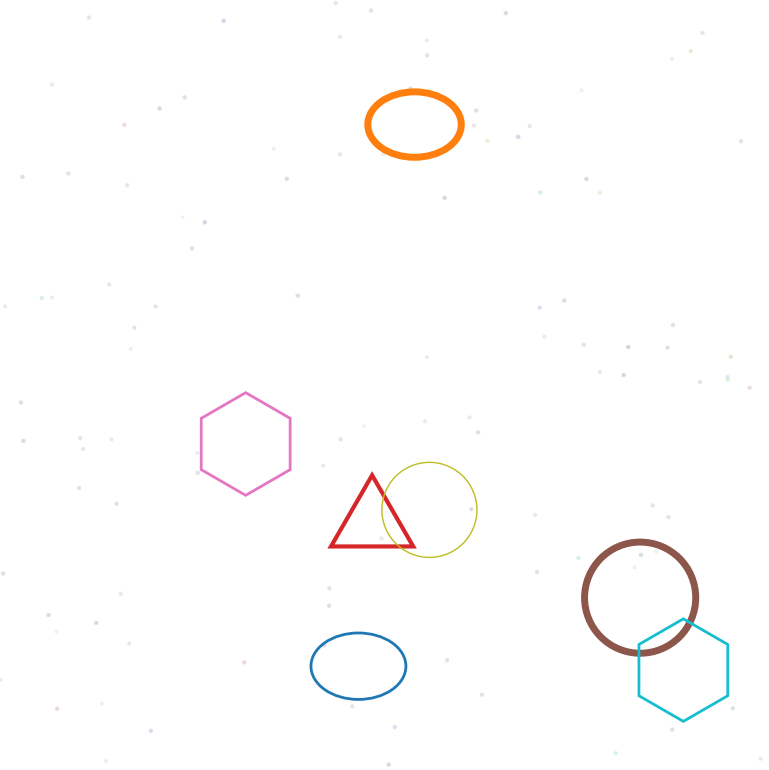[{"shape": "oval", "thickness": 1, "radius": 0.31, "center": [0.465, 0.135]}, {"shape": "oval", "thickness": 2.5, "radius": 0.3, "center": [0.538, 0.838]}, {"shape": "triangle", "thickness": 1.5, "radius": 0.31, "center": [0.483, 0.321]}, {"shape": "circle", "thickness": 2.5, "radius": 0.36, "center": [0.831, 0.224]}, {"shape": "hexagon", "thickness": 1, "radius": 0.33, "center": [0.319, 0.423]}, {"shape": "circle", "thickness": 0.5, "radius": 0.31, "center": [0.558, 0.338]}, {"shape": "hexagon", "thickness": 1, "radius": 0.33, "center": [0.887, 0.13]}]